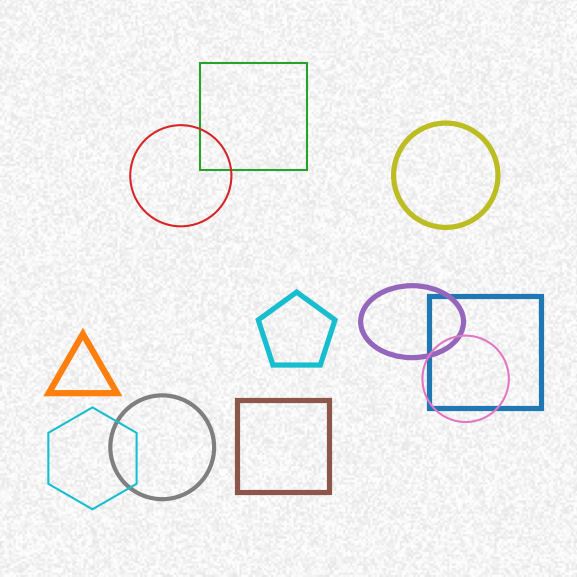[{"shape": "square", "thickness": 2.5, "radius": 0.48, "center": [0.839, 0.39]}, {"shape": "triangle", "thickness": 3, "radius": 0.34, "center": [0.144, 0.353]}, {"shape": "square", "thickness": 1, "radius": 0.46, "center": [0.439, 0.798]}, {"shape": "circle", "thickness": 1, "radius": 0.44, "center": [0.313, 0.695]}, {"shape": "oval", "thickness": 2.5, "radius": 0.45, "center": [0.714, 0.442]}, {"shape": "square", "thickness": 2.5, "radius": 0.4, "center": [0.49, 0.227]}, {"shape": "circle", "thickness": 1, "radius": 0.37, "center": [0.806, 0.343]}, {"shape": "circle", "thickness": 2, "radius": 0.45, "center": [0.281, 0.225]}, {"shape": "circle", "thickness": 2.5, "radius": 0.45, "center": [0.772, 0.696]}, {"shape": "pentagon", "thickness": 2.5, "radius": 0.35, "center": [0.514, 0.424]}, {"shape": "hexagon", "thickness": 1, "radius": 0.44, "center": [0.16, 0.205]}]